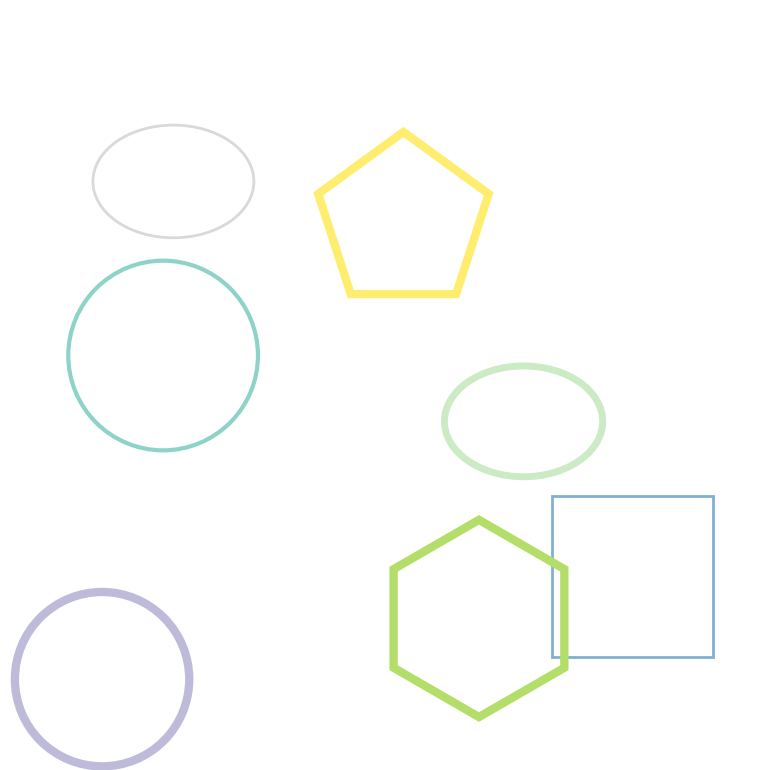[{"shape": "circle", "thickness": 1.5, "radius": 0.62, "center": [0.212, 0.538]}, {"shape": "circle", "thickness": 3, "radius": 0.57, "center": [0.133, 0.118]}, {"shape": "square", "thickness": 1, "radius": 0.52, "center": [0.822, 0.251]}, {"shape": "hexagon", "thickness": 3, "radius": 0.64, "center": [0.622, 0.197]}, {"shape": "oval", "thickness": 1, "radius": 0.52, "center": [0.225, 0.764]}, {"shape": "oval", "thickness": 2.5, "radius": 0.51, "center": [0.68, 0.453]}, {"shape": "pentagon", "thickness": 3, "radius": 0.58, "center": [0.524, 0.712]}]